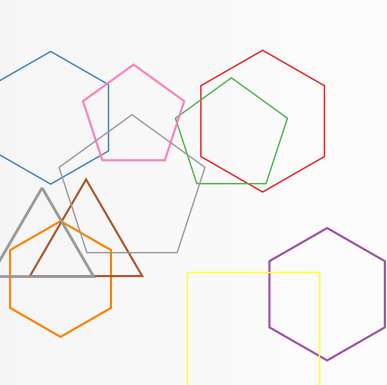[{"shape": "hexagon", "thickness": 1, "radius": 0.92, "center": [0.678, 0.685]}, {"shape": "hexagon", "thickness": 1, "radius": 0.86, "center": [0.131, 0.694]}, {"shape": "pentagon", "thickness": 1, "radius": 0.76, "center": [0.597, 0.646]}, {"shape": "hexagon", "thickness": 1.5, "radius": 0.86, "center": [0.844, 0.236]}, {"shape": "hexagon", "thickness": 1.5, "radius": 0.75, "center": [0.156, 0.275]}, {"shape": "square", "thickness": 1, "radius": 0.85, "center": [0.653, 0.123]}, {"shape": "triangle", "thickness": 1.5, "radius": 0.84, "center": [0.222, 0.367]}, {"shape": "pentagon", "thickness": 1.5, "radius": 0.69, "center": [0.345, 0.695]}, {"shape": "pentagon", "thickness": 1, "radius": 0.99, "center": [0.341, 0.504]}, {"shape": "triangle", "thickness": 2, "radius": 0.77, "center": [0.109, 0.359]}]